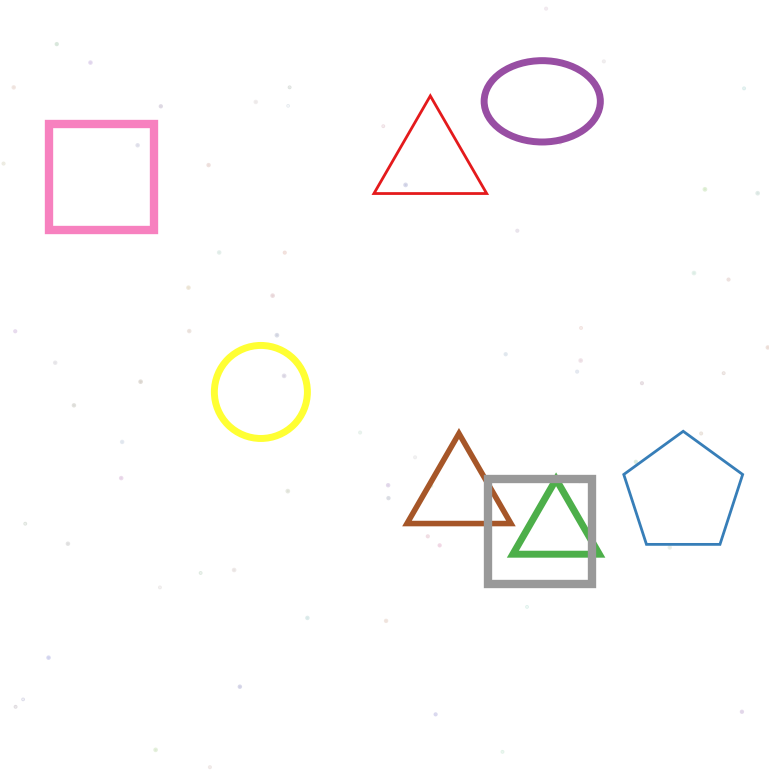[{"shape": "triangle", "thickness": 1, "radius": 0.42, "center": [0.559, 0.791]}, {"shape": "pentagon", "thickness": 1, "radius": 0.41, "center": [0.887, 0.359]}, {"shape": "triangle", "thickness": 2.5, "radius": 0.32, "center": [0.722, 0.313]}, {"shape": "oval", "thickness": 2.5, "radius": 0.38, "center": [0.704, 0.868]}, {"shape": "circle", "thickness": 2.5, "radius": 0.3, "center": [0.339, 0.491]}, {"shape": "triangle", "thickness": 2, "radius": 0.39, "center": [0.596, 0.359]}, {"shape": "square", "thickness": 3, "radius": 0.34, "center": [0.132, 0.77]}, {"shape": "square", "thickness": 3, "radius": 0.34, "center": [0.702, 0.31]}]